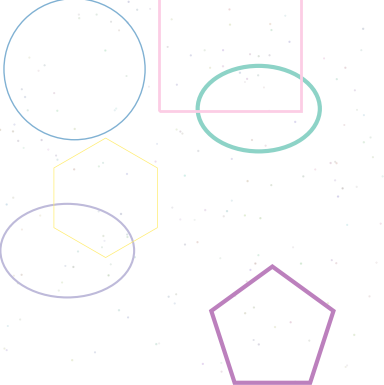[{"shape": "oval", "thickness": 3, "radius": 0.79, "center": [0.672, 0.718]}, {"shape": "oval", "thickness": 1.5, "radius": 0.87, "center": [0.175, 0.349]}, {"shape": "circle", "thickness": 1, "radius": 0.92, "center": [0.194, 0.82]}, {"shape": "square", "thickness": 2, "radius": 0.93, "center": [0.597, 0.898]}, {"shape": "pentagon", "thickness": 3, "radius": 0.83, "center": [0.707, 0.141]}, {"shape": "hexagon", "thickness": 0.5, "radius": 0.78, "center": [0.274, 0.486]}]